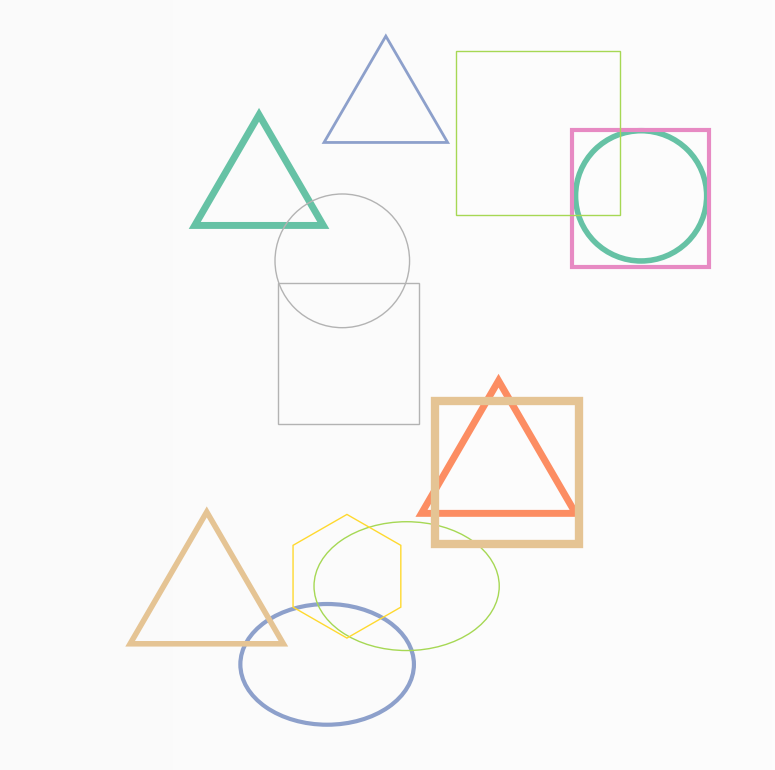[{"shape": "circle", "thickness": 2, "radius": 0.42, "center": [0.827, 0.746]}, {"shape": "triangle", "thickness": 2.5, "radius": 0.48, "center": [0.334, 0.755]}, {"shape": "triangle", "thickness": 2.5, "radius": 0.57, "center": [0.643, 0.391]}, {"shape": "triangle", "thickness": 1, "radius": 0.46, "center": [0.498, 0.861]}, {"shape": "oval", "thickness": 1.5, "radius": 0.56, "center": [0.422, 0.137]}, {"shape": "square", "thickness": 1.5, "radius": 0.44, "center": [0.827, 0.742]}, {"shape": "oval", "thickness": 0.5, "radius": 0.6, "center": [0.525, 0.239]}, {"shape": "square", "thickness": 0.5, "radius": 0.53, "center": [0.694, 0.827]}, {"shape": "hexagon", "thickness": 0.5, "radius": 0.4, "center": [0.448, 0.252]}, {"shape": "square", "thickness": 3, "radius": 0.46, "center": [0.654, 0.386]}, {"shape": "triangle", "thickness": 2, "radius": 0.57, "center": [0.267, 0.221]}, {"shape": "circle", "thickness": 0.5, "radius": 0.43, "center": [0.442, 0.661]}, {"shape": "square", "thickness": 0.5, "radius": 0.46, "center": [0.45, 0.541]}]